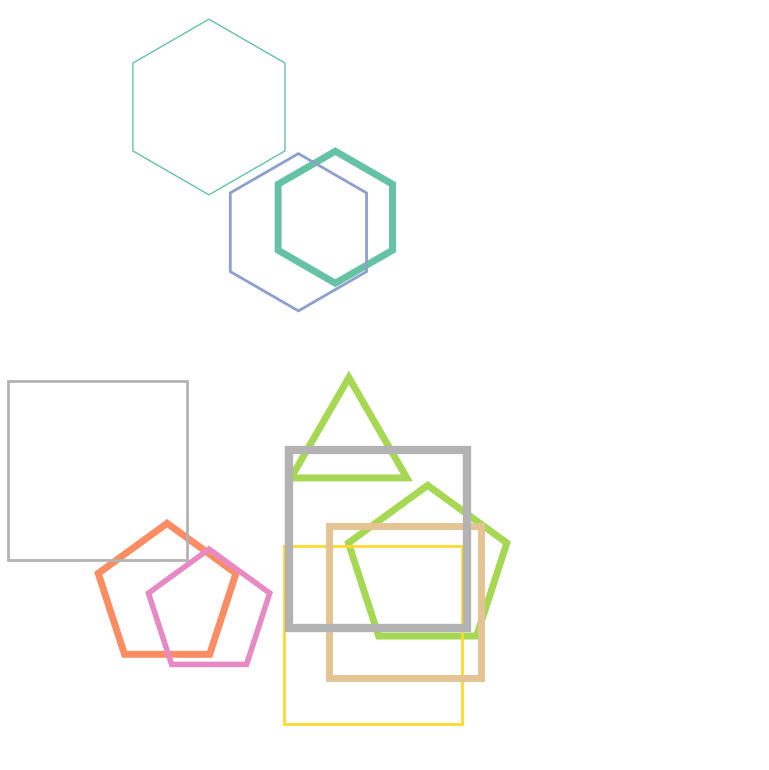[{"shape": "hexagon", "thickness": 2.5, "radius": 0.43, "center": [0.435, 0.718]}, {"shape": "hexagon", "thickness": 0.5, "radius": 0.57, "center": [0.271, 0.861]}, {"shape": "pentagon", "thickness": 2.5, "radius": 0.47, "center": [0.217, 0.226]}, {"shape": "hexagon", "thickness": 1, "radius": 0.51, "center": [0.388, 0.698]}, {"shape": "pentagon", "thickness": 2, "radius": 0.41, "center": [0.272, 0.204]}, {"shape": "triangle", "thickness": 2.5, "radius": 0.43, "center": [0.453, 0.423]}, {"shape": "pentagon", "thickness": 2.5, "radius": 0.54, "center": [0.555, 0.261]}, {"shape": "square", "thickness": 1, "radius": 0.58, "center": [0.485, 0.176]}, {"shape": "square", "thickness": 2.5, "radius": 0.49, "center": [0.526, 0.218]}, {"shape": "square", "thickness": 1, "radius": 0.58, "center": [0.127, 0.389]}, {"shape": "square", "thickness": 3, "radius": 0.58, "center": [0.491, 0.299]}]